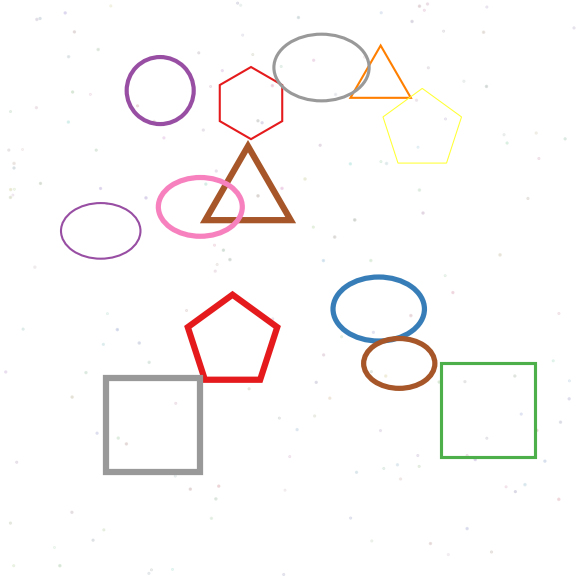[{"shape": "pentagon", "thickness": 3, "radius": 0.41, "center": [0.403, 0.407]}, {"shape": "hexagon", "thickness": 1, "radius": 0.31, "center": [0.435, 0.821]}, {"shape": "oval", "thickness": 2.5, "radius": 0.4, "center": [0.656, 0.464]}, {"shape": "square", "thickness": 1.5, "radius": 0.41, "center": [0.845, 0.288]}, {"shape": "circle", "thickness": 2, "radius": 0.29, "center": [0.277, 0.842]}, {"shape": "oval", "thickness": 1, "radius": 0.34, "center": [0.174, 0.599]}, {"shape": "triangle", "thickness": 1, "radius": 0.3, "center": [0.659, 0.86]}, {"shape": "pentagon", "thickness": 0.5, "radius": 0.36, "center": [0.731, 0.775]}, {"shape": "oval", "thickness": 2.5, "radius": 0.31, "center": [0.691, 0.37]}, {"shape": "triangle", "thickness": 3, "radius": 0.43, "center": [0.429, 0.661]}, {"shape": "oval", "thickness": 2.5, "radius": 0.36, "center": [0.347, 0.641]}, {"shape": "square", "thickness": 3, "radius": 0.41, "center": [0.265, 0.264]}, {"shape": "oval", "thickness": 1.5, "radius": 0.41, "center": [0.557, 0.882]}]